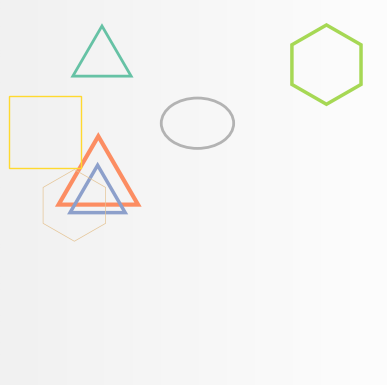[{"shape": "triangle", "thickness": 2, "radius": 0.43, "center": [0.263, 0.846]}, {"shape": "triangle", "thickness": 3, "radius": 0.59, "center": [0.254, 0.528]}, {"shape": "triangle", "thickness": 2.5, "radius": 0.41, "center": [0.252, 0.489]}, {"shape": "hexagon", "thickness": 2.5, "radius": 0.51, "center": [0.843, 0.832]}, {"shape": "square", "thickness": 1, "radius": 0.47, "center": [0.116, 0.657]}, {"shape": "hexagon", "thickness": 0.5, "radius": 0.47, "center": [0.192, 0.467]}, {"shape": "oval", "thickness": 2, "radius": 0.47, "center": [0.51, 0.68]}]